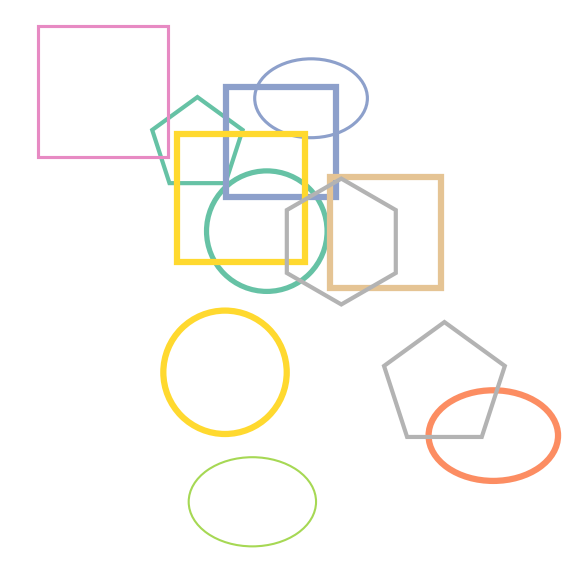[{"shape": "pentagon", "thickness": 2, "radius": 0.41, "center": [0.342, 0.749]}, {"shape": "circle", "thickness": 2.5, "radius": 0.52, "center": [0.462, 0.599]}, {"shape": "oval", "thickness": 3, "radius": 0.56, "center": [0.854, 0.245]}, {"shape": "square", "thickness": 3, "radius": 0.47, "center": [0.487, 0.753]}, {"shape": "oval", "thickness": 1.5, "radius": 0.49, "center": [0.539, 0.829]}, {"shape": "square", "thickness": 1.5, "radius": 0.57, "center": [0.178, 0.841]}, {"shape": "oval", "thickness": 1, "radius": 0.55, "center": [0.437, 0.13]}, {"shape": "circle", "thickness": 3, "radius": 0.53, "center": [0.39, 0.354]}, {"shape": "square", "thickness": 3, "radius": 0.55, "center": [0.418, 0.657]}, {"shape": "square", "thickness": 3, "radius": 0.48, "center": [0.668, 0.596]}, {"shape": "pentagon", "thickness": 2, "radius": 0.55, "center": [0.77, 0.331]}, {"shape": "hexagon", "thickness": 2, "radius": 0.54, "center": [0.591, 0.581]}]